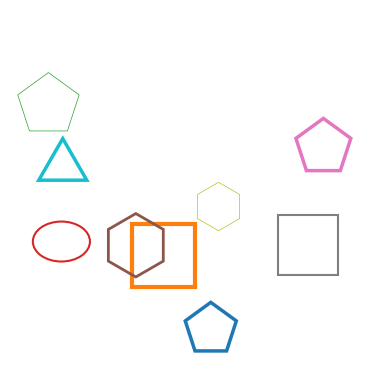[{"shape": "pentagon", "thickness": 2.5, "radius": 0.35, "center": [0.547, 0.145]}, {"shape": "square", "thickness": 3, "radius": 0.41, "center": [0.425, 0.336]}, {"shape": "pentagon", "thickness": 0.5, "radius": 0.42, "center": [0.126, 0.728]}, {"shape": "oval", "thickness": 1.5, "radius": 0.37, "center": [0.159, 0.373]}, {"shape": "hexagon", "thickness": 2, "radius": 0.41, "center": [0.353, 0.363]}, {"shape": "pentagon", "thickness": 2.5, "radius": 0.37, "center": [0.84, 0.617]}, {"shape": "square", "thickness": 1.5, "radius": 0.39, "center": [0.8, 0.364]}, {"shape": "hexagon", "thickness": 0.5, "radius": 0.31, "center": [0.568, 0.464]}, {"shape": "triangle", "thickness": 2.5, "radius": 0.36, "center": [0.163, 0.568]}]